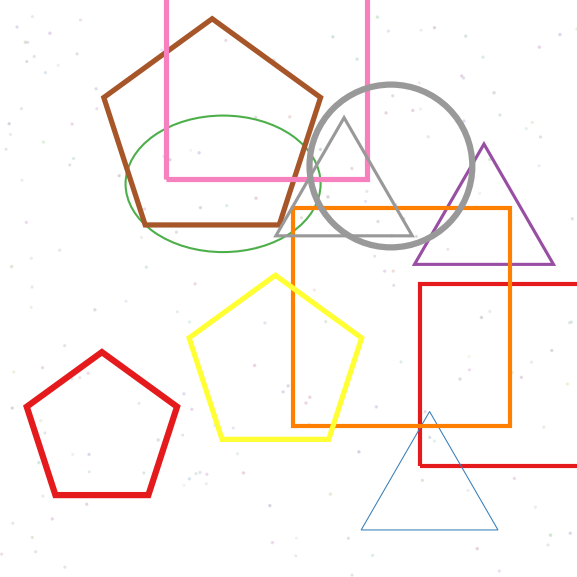[{"shape": "pentagon", "thickness": 3, "radius": 0.68, "center": [0.176, 0.253]}, {"shape": "square", "thickness": 2, "radius": 0.79, "center": [0.884, 0.35]}, {"shape": "triangle", "thickness": 0.5, "radius": 0.68, "center": [0.744, 0.15]}, {"shape": "oval", "thickness": 1, "radius": 0.84, "center": [0.386, 0.681]}, {"shape": "triangle", "thickness": 1.5, "radius": 0.69, "center": [0.838, 0.611]}, {"shape": "square", "thickness": 2, "radius": 0.94, "center": [0.695, 0.45]}, {"shape": "pentagon", "thickness": 2.5, "radius": 0.79, "center": [0.477, 0.365]}, {"shape": "pentagon", "thickness": 2.5, "radius": 0.99, "center": [0.367, 0.769]}, {"shape": "square", "thickness": 2.5, "radius": 0.87, "center": [0.462, 0.863]}, {"shape": "circle", "thickness": 3, "radius": 0.7, "center": [0.677, 0.712]}, {"shape": "triangle", "thickness": 1.5, "radius": 0.68, "center": [0.596, 0.659]}]